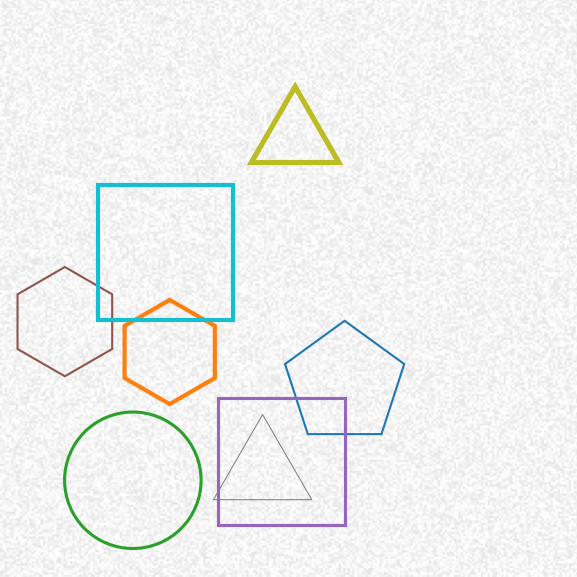[{"shape": "pentagon", "thickness": 1, "radius": 0.54, "center": [0.597, 0.335]}, {"shape": "hexagon", "thickness": 2, "radius": 0.45, "center": [0.294, 0.39]}, {"shape": "circle", "thickness": 1.5, "radius": 0.59, "center": [0.23, 0.168]}, {"shape": "square", "thickness": 1.5, "radius": 0.55, "center": [0.488, 0.2]}, {"shape": "hexagon", "thickness": 1, "radius": 0.47, "center": [0.112, 0.442]}, {"shape": "triangle", "thickness": 0.5, "radius": 0.49, "center": [0.455, 0.183]}, {"shape": "triangle", "thickness": 2.5, "radius": 0.44, "center": [0.511, 0.761]}, {"shape": "square", "thickness": 2, "radius": 0.58, "center": [0.286, 0.561]}]